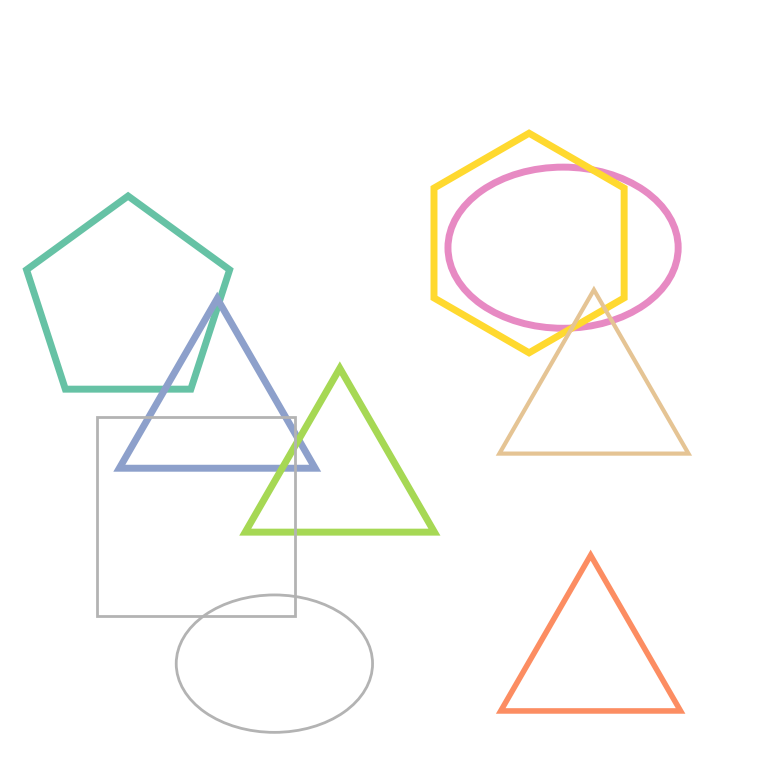[{"shape": "pentagon", "thickness": 2.5, "radius": 0.69, "center": [0.166, 0.607]}, {"shape": "triangle", "thickness": 2, "radius": 0.67, "center": [0.767, 0.144]}, {"shape": "triangle", "thickness": 2.5, "radius": 0.73, "center": [0.282, 0.465]}, {"shape": "oval", "thickness": 2.5, "radius": 0.75, "center": [0.731, 0.678]}, {"shape": "triangle", "thickness": 2.5, "radius": 0.71, "center": [0.441, 0.38]}, {"shape": "hexagon", "thickness": 2.5, "radius": 0.71, "center": [0.687, 0.684]}, {"shape": "triangle", "thickness": 1.5, "radius": 0.71, "center": [0.771, 0.482]}, {"shape": "oval", "thickness": 1, "radius": 0.64, "center": [0.356, 0.138]}, {"shape": "square", "thickness": 1, "radius": 0.64, "center": [0.255, 0.329]}]